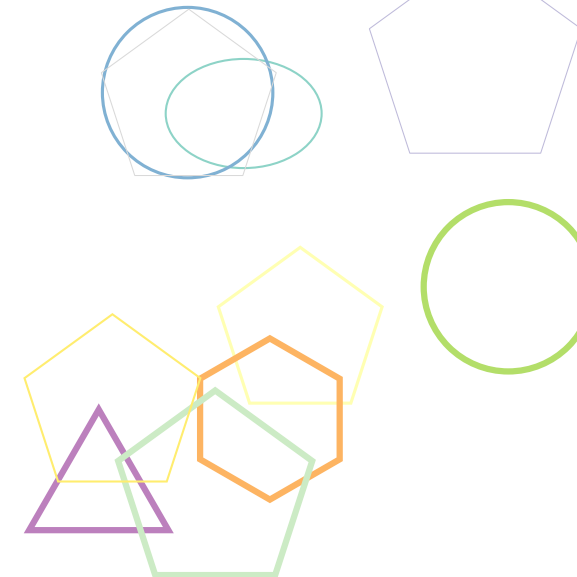[{"shape": "oval", "thickness": 1, "radius": 0.68, "center": [0.422, 0.803]}, {"shape": "pentagon", "thickness": 1.5, "radius": 0.75, "center": [0.52, 0.422]}, {"shape": "pentagon", "thickness": 0.5, "radius": 0.96, "center": [0.823, 0.89]}, {"shape": "circle", "thickness": 1.5, "radius": 0.74, "center": [0.325, 0.839]}, {"shape": "hexagon", "thickness": 3, "radius": 0.7, "center": [0.467, 0.274]}, {"shape": "circle", "thickness": 3, "radius": 0.73, "center": [0.88, 0.503]}, {"shape": "pentagon", "thickness": 0.5, "radius": 0.8, "center": [0.327, 0.824]}, {"shape": "triangle", "thickness": 3, "radius": 0.7, "center": [0.171, 0.151]}, {"shape": "pentagon", "thickness": 3, "radius": 0.88, "center": [0.373, 0.146]}, {"shape": "pentagon", "thickness": 1, "radius": 0.8, "center": [0.195, 0.295]}]